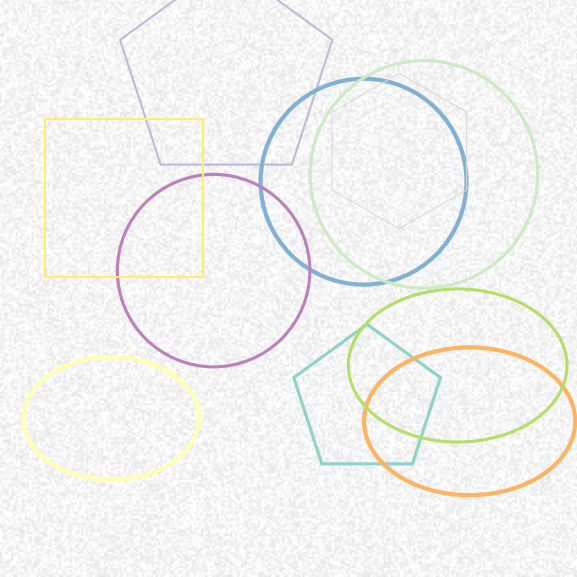[{"shape": "pentagon", "thickness": 1.5, "radius": 0.67, "center": [0.636, 0.304]}, {"shape": "oval", "thickness": 2, "radius": 0.76, "center": [0.192, 0.275]}, {"shape": "pentagon", "thickness": 1, "radius": 0.97, "center": [0.392, 0.87]}, {"shape": "circle", "thickness": 2, "radius": 0.89, "center": [0.629, 0.685]}, {"shape": "oval", "thickness": 2, "radius": 0.91, "center": [0.813, 0.27]}, {"shape": "oval", "thickness": 1.5, "radius": 0.95, "center": [0.793, 0.366]}, {"shape": "hexagon", "thickness": 0.5, "radius": 0.67, "center": [0.691, 0.738]}, {"shape": "circle", "thickness": 1.5, "radius": 0.83, "center": [0.37, 0.531]}, {"shape": "circle", "thickness": 1.5, "radius": 0.99, "center": [0.734, 0.697]}, {"shape": "square", "thickness": 1, "radius": 0.68, "center": [0.215, 0.656]}]